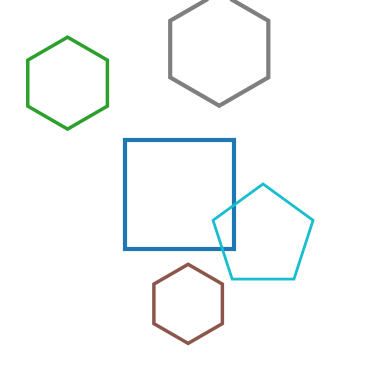[{"shape": "square", "thickness": 3, "radius": 0.71, "center": [0.466, 0.495]}, {"shape": "hexagon", "thickness": 2.5, "radius": 0.6, "center": [0.176, 0.784]}, {"shape": "hexagon", "thickness": 2.5, "radius": 0.51, "center": [0.489, 0.211]}, {"shape": "hexagon", "thickness": 3, "radius": 0.74, "center": [0.57, 0.873]}, {"shape": "pentagon", "thickness": 2, "radius": 0.68, "center": [0.683, 0.386]}]